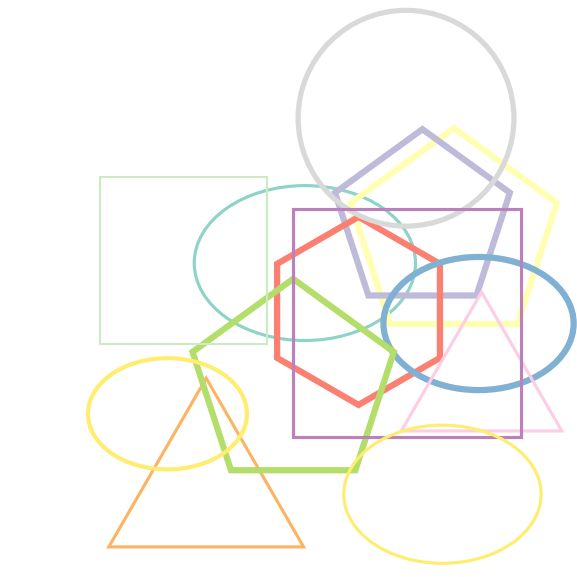[{"shape": "oval", "thickness": 1.5, "radius": 0.96, "center": [0.528, 0.544]}, {"shape": "pentagon", "thickness": 3, "radius": 0.94, "center": [0.786, 0.59]}, {"shape": "pentagon", "thickness": 3, "radius": 0.8, "center": [0.732, 0.616]}, {"shape": "hexagon", "thickness": 3, "radius": 0.81, "center": [0.621, 0.461]}, {"shape": "oval", "thickness": 3, "radius": 0.82, "center": [0.829, 0.439]}, {"shape": "triangle", "thickness": 1.5, "radius": 0.97, "center": [0.357, 0.15]}, {"shape": "pentagon", "thickness": 3, "radius": 0.92, "center": [0.508, 0.333]}, {"shape": "triangle", "thickness": 1.5, "radius": 0.8, "center": [0.834, 0.333]}, {"shape": "circle", "thickness": 2.5, "radius": 0.93, "center": [0.703, 0.794]}, {"shape": "square", "thickness": 1.5, "radius": 0.99, "center": [0.704, 0.44]}, {"shape": "square", "thickness": 1, "radius": 0.72, "center": [0.317, 0.548]}, {"shape": "oval", "thickness": 2, "radius": 0.69, "center": [0.29, 0.283]}, {"shape": "oval", "thickness": 1.5, "radius": 0.85, "center": [0.766, 0.143]}]